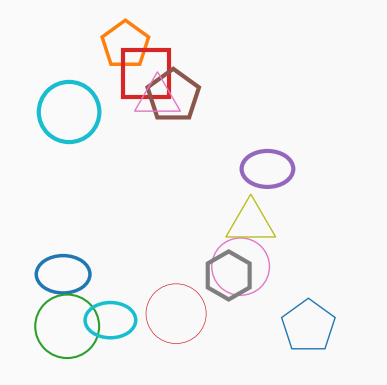[{"shape": "oval", "thickness": 2.5, "radius": 0.35, "center": [0.163, 0.288]}, {"shape": "pentagon", "thickness": 1, "radius": 0.36, "center": [0.796, 0.153]}, {"shape": "pentagon", "thickness": 2.5, "radius": 0.32, "center": [0.324, 0.884]}, {"shape": "circle", "thickness": 1.5, "radius": 0.41, "center": [0.173, 0.152]}, {"shape": "square", "thickness": 3, "radius": 0.3, "center": [0.377, 0.809]}, {"shape": "circle", "thickness": 0.5, "radius": 0.39, "center": [0.454, 0.185]}, {"shape": "oval", "thickness": 3, "radius": 0.33, "center": [0.69, 0.561]}, {"shape": "pentagon", "thickness": 3, "radius": 0.35, "center": [0.447, 0.751]}, {"shape": "triangle", "thickness": 1, "radius": 0.34, "center": [0.406, 0.745]}, {"shape": "circle", "thickness": 1, "radius": 0.37, "center": [0.621, 0.308]}, {"shape": "hexagon", "thickness": 3, "radius": 0.31, "center": [0.59, 0.285]}, {"shape": "triangle", "thickness": 1, "radius": 0.37, "center": [0.647, 0.422]}, {"shape": "circle", "thickness": 3, "radius": 0.39, "center": [0.178, 0.709]}, {"shape": "oval", "thickness": 2.5, "radius": 0.33, "center": [0.285, 0.168]}]